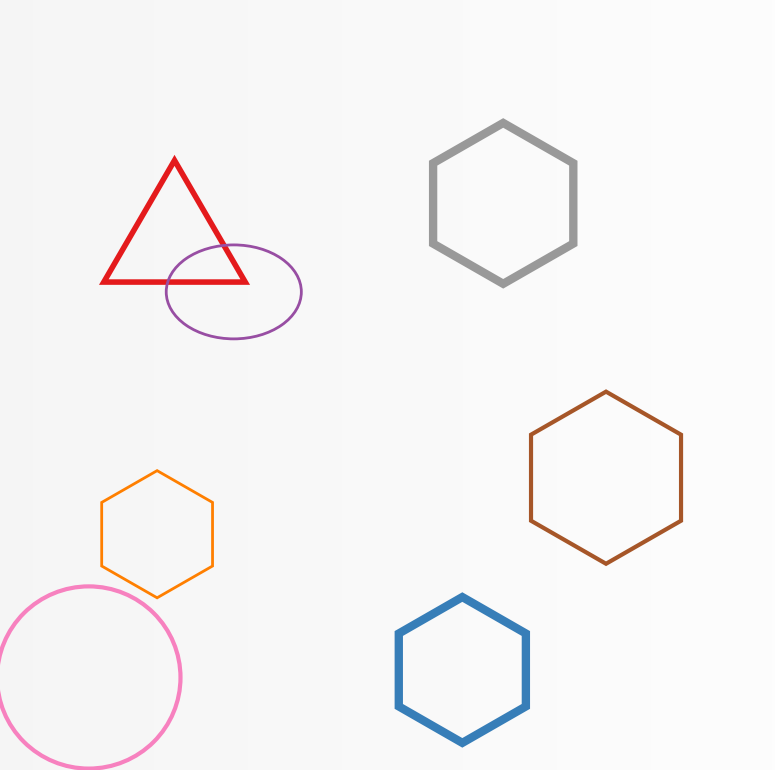[{"shape": "triangle", "thickness": 2, "radius": 0.53, "center": [0.225, 0.686]}, {"shape": "hexagon", "thickness": 3, "radius": 0.47, "center": [0.597, 0.13]}, {"shape": "oval", "thickness": 1, "radius": 0.44, "center": [0.302, 0.621]}, {"shape": "hexagon", "thickness": 1, "radius": 0.41, "center": [0.203, 0.306]}, {"shape": "hexagon", "thickness": 1.5, "radius": 0.56, "center": [0.782, 0.38]}, {"shape": "circle", "thickness": 1.5, "radius": 0.59, "center": [0.115, 0.12]}, {"shape": "hexagon", "thickness": 3, "radius": 0.52, "center": [0.649, 0.736]}]